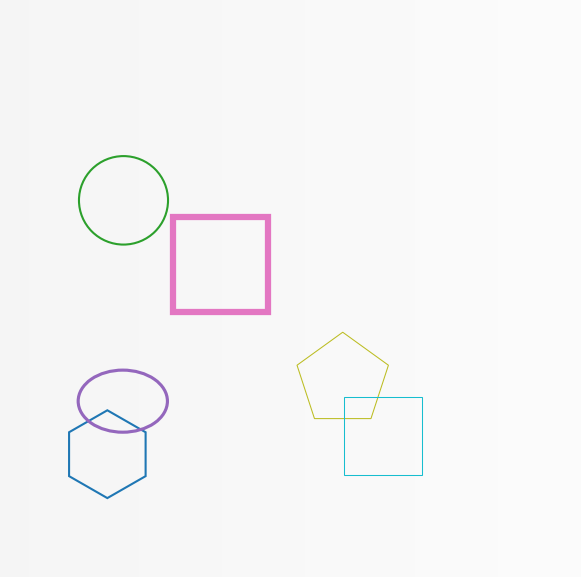[{"shape": "hexagon", "thickness": 1, "radius": 0.38, "center": [0.185, 0.213]}, {"shape": "circle", "thickness": 1, "radius": 0.38, "center": [0.212, 0.652]}, {"shape": "oval", "thickness": 1.5, "radius": 0.38, "center": [0.211, 0.304]}, {"shape": "square", "thickness": 3, "radius": 0.41, "center": [0.379, 0.541]}, {"shape": "pentagon", "thickness": 0.5, "radius": 0.41, "center": [0.59, 0.341]}, {"shape": "square", "thickness": 0.5, "radius": 0.34, "center": [0.659, 0.244]}]